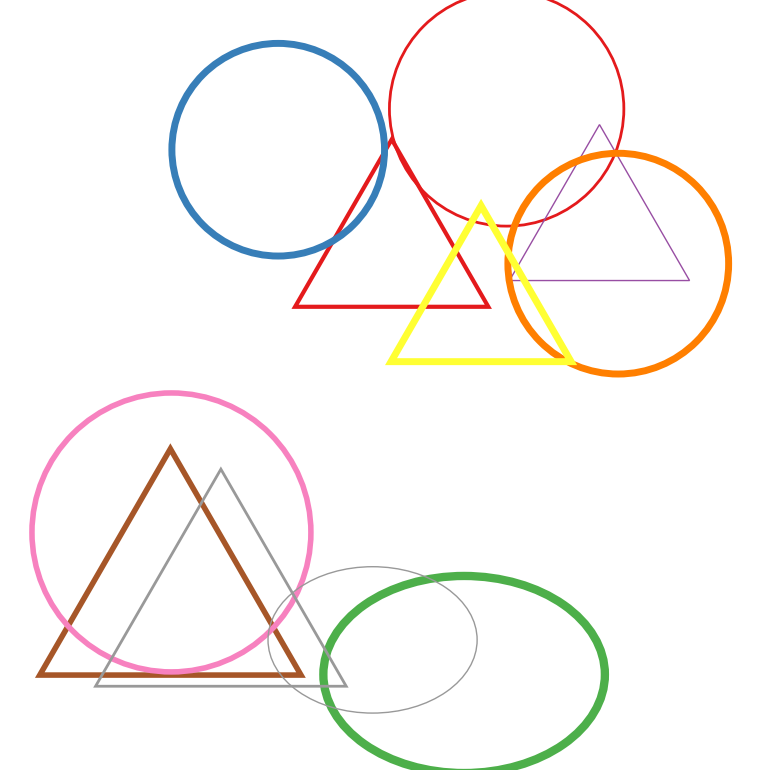[{"shape": "triangle", "thickness": 1.5, "radius": 0.72, "center": [0.509, 0.674]}, {"shape": "circle", "thickness": 1, "radius": 0.76, "center": [0.658, 0.859]}, {"shape": "circle", "thickness": 2.5, "radius": 0.69, "center": [0.361, 0.806]}, {"shape": "oval", "thickness": 3, "radius": 0.91, "center": [0.603, 0.124]}, {"shape": "triangle", "thickness": 0.5, "radius": 0.68, "center": [0.779, 0.703]}, {"shape": "circle", "thickness": 2.5, "radius": 0.72, "center": [0.803, 0.658]}, {"shape": "triangle", "thickness": 2.5, "radius": 0.68, "center": [0.625, 0.598]}, {"shape": "triangle", "thickness": 2, "radius": 0.98, "center": [0.221, 0.221]}, {"shape": "circle", "thickness": 2, "radius": 0.91, "center": [0.223, 0.309]}, {"shape": "oval", "thickness": 0.5, "radius": 0.68, "center": [0.484, 0.169]}, {"shape": "triangle", "thickness": 1, "radius": 0.94, "center": [0.287, 0.203]}]